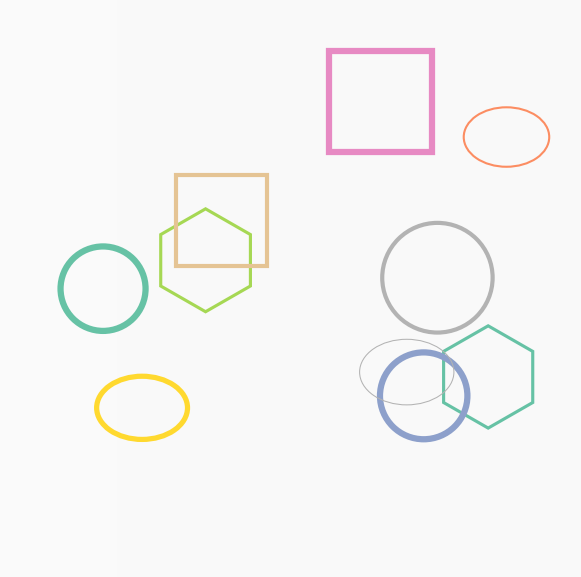[{"shape": "circle", "thickness": 3, "radius": 0.37, "center": [0.177, 0.499]}, {"shape": "hexagon", "thickness": 1.5, "radius": 0.44, "center": [0.84, 0.346]}, {"shape": "oval", "thickness": 1, "radius": 0.37, "center": [0.871, 0.762]}, {"shape": "circle", "thickness": 3, "radius": 0.38, "center": [0.729, 0.314]}, {"shape": "square", "thickness": 3, "radius": 0.44, "center": [0.655, 0.824]}, {"shape": "hexagon", "thickness": 1.5, "radius": 0.45, "center": [0.354, 0.548]}, {"shape": "oval", "thickness": 2.5, "radius": 0.39, "center": [0.244, 0.293]}, {"shape": "square", "thickness": 2, "radius": 0.39, "center": [0.381, 0.617]}, {"shape": "circle", "thickness": 2, "radius": 0.47, "center": [0.753, 0.518]}, {"shape": "oval", "thickness": 0.5, "radius": 0.41, "center": [0.7, 0.355]}]